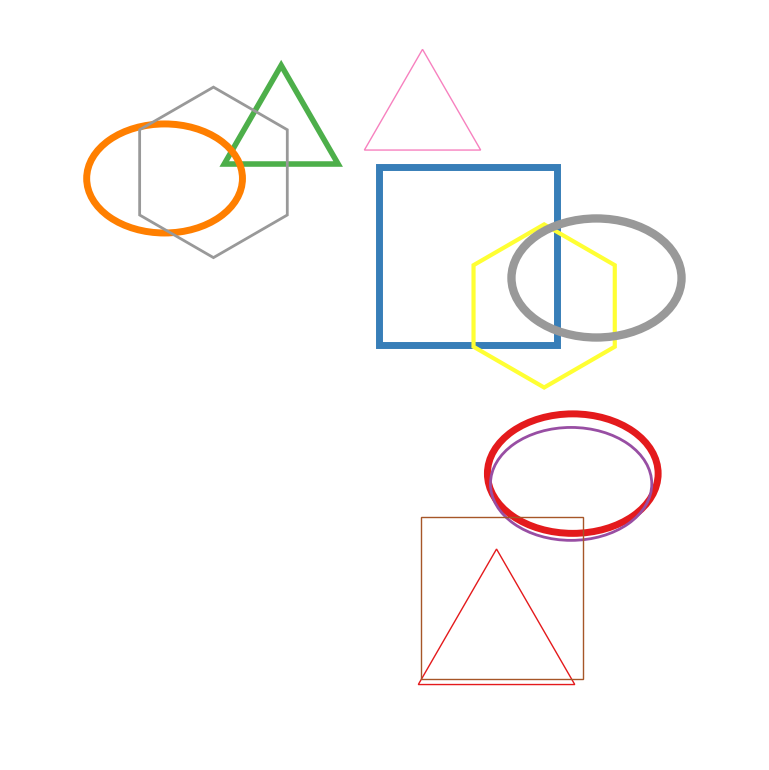[{"shape": "oval", "thickness": 2.5, "radius": 0.55, "center": [0.744, 0.385]}, {"shape": "triangle", "thickness": 0.5, "radius": 0.59, "center": [0.645, 0.17]}, {"shape": "square", "thickness": 2.5, "radius": 0.58, "center": [0.608, 0.668]}, {"shape": "triangle", "thickness": 2, "radius": 0.43, "center": [0.365, 0.83]}, {"shape": "oval", "thickness": 1, "radius": 0.52, "center": [0.742, 0.372]}, {"shape": "oval", "thickness": 2.5, "radius": 0.51, "center": [0.214, 0.768]}, {"shape": "hexagon", "thickness": 1.5, "radius": 0.53, "center": [0.707, 0.603]}, {"shape": "square", "thickness": 0.5, "radius": 0.52, "center": [0.652, 0.223]}, {"shape": "triangle", "thickness": 0.5, "radius": 0.44, "center": [0.549, 0.849]}, {"shape": "hexagon", "thickness": 1, "radius": 0.55, "center": [0.277, 0.776]}, {"shape": "oval", "thickness": 3, "radius": 0.55, "center": [0.775, 0.639]}]